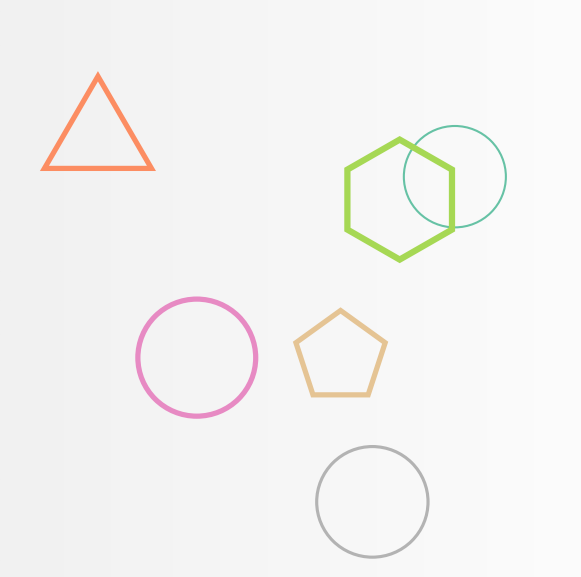[{"shape": "circle", "thickness": 1, "radius": 0.44, "center": [0.783, 0.693]}, {"shape": "triangle", "thickness": 2.5, "radius": 0.53, "center": [0.169, 0.761]}, {"shape": "circle", "thickness": 2.5, "radius": 0.51, "center": [0.339, 0.38]}, {"shape": "hexagon", "thickness": 3, "radius": 0.52, "center": [0.688, 0.654]}, {"shape": "pentagon", "thickness": 2.5, "radius": 0.4, "center": [0.586, 0.381]}, {"shape": "circle", "thickness": 1.5, "radius": 0.48, "center": [0.641, 0.13]}]